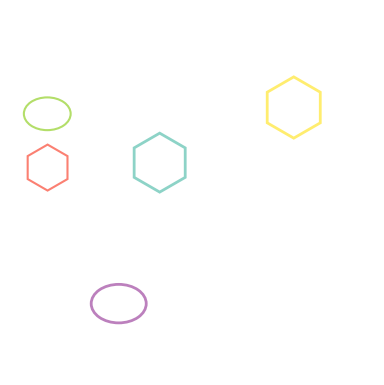[{"shape": "hexagon", "thickness": 2, "radius": 0.38, "center": [0.415, 0.578]}, {"shape": "hexagon", "thickness": 1.5, "radius": 0.3, "center": [0.124, 0.565]}, {"shape": "oval", "thickness": 1.5, "radius": 0.3, "center": [0.123, 0.704]}, {"shape": "oval", "thickness": 2, "radius": 0.36, "center": [0.308, 0.211]}, {"shape": "hexagon", "thickness": 2, "radius": 0.4, "center": [0.763, 0.721]}]